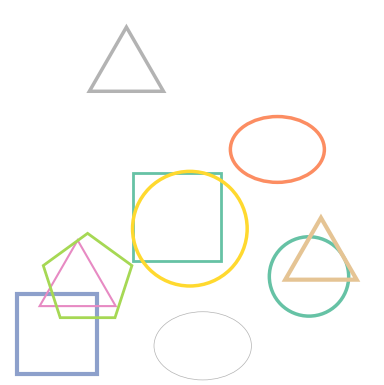[{"shape": "square", "thickness": 2, "radius": 0.57, "center": [0.459, 0.437]}, {"shape": "circle", "thickness": 2.5, "radius": 0.52, "center": [0.803, 0.282]}, {"shape": "oval", "thickness": 2.5, "radius": 0.61, "center": [0.72, 0.612]}, {"shape": "square", "thickness": 3, "radius": 0.52, "center": [0.147, 0.131]}, {"shape": "triangle", "thickness": 1.5, "radius": 0.57, "center": [0.202, 0.262]}, {"shape": "pentagon", "thickness": 2, "radius": 0.61, "center": [0.228, 0.273]}, {"shape": "circle", "thickness": 2.5, "radius": 0.74, "center": [0.493, 0.406]}, {"shape": "triangle", "thickness": 3, "radius": 0.54, "center": [0.834, 0.327]}, {"shape": "triangle", "thickness": 2.5, "radius": 0.56, "center": [0.328, 0.818]}, {"shape": "oval", "thickness": 0.5, "radius": 0.63, "center": [0.527, 0.102]}]